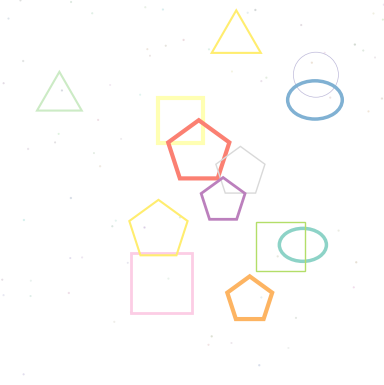[{"shape": "oval", "thickness": 2.5, "radius": 0.31, "center": [0.787, 0.364]}, {"shape": "square", "thickness": 3, "radius": 0.29, "center": [0.469, 0.688]}, {"shape": "circle", "thickness": 0.5, "radius": 0.29, "center": [0.821, 0.806]}, {"shape": "pentagon", "thickness": 3, "radius": 0.42, "center": [0.516, 0.604]}, {"shape": "oval", "thickness": 2.5, "radius": 0.35, "center": [0.818, 0.74]}, {"shape": "pentagon", "thickness": 3, "radius": 0.31, "center": [0.649, 0.221]}, {"shape": "square", "thickness": 1, "radius": 0.32, "center": [0.728, 0.359]}, {"shape": "square", "thickness": 2, "radius": 0.39, "center": [0.42, 0.266]}, {"shape": "pentagon", "thickness": 1, "radius": 0.33, "center": [0.624, 0.553]}, {"shape": "pentagon", "thickness": 2, "radius": 0.3, "center": [0.58, 0.479]}, {"shape": "triangle", "thickness": 1.5, "radius": 0.34, "center": [0.154, 0.746]}, {"shape": "triangle", "thickness": 1.5, "radius": 0.37, "center": [0.614, 0.899]}, {"shape": "pentagon", "thickness": 1.5, "radius": 0.4, "center": [0.412, 0.401]}]